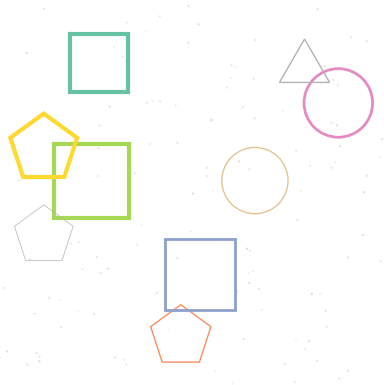[{"shape": "square", "thickness": 3, "radius": 0.38, "center": [0.257, 0.837]}, {"shape": "pentagon", "thickness": 1, "radius": 0.41, "center": [0.47, 0.126]}, {"shape": "square", "thickness": 2, "radius": 0.46, "center": [0.52, 0.287]}, {"shape": "circle", "thickness": 2, "radius": 0.45, "center": [0.879, 0.733]}, {"shape": "square", "thickness": 3, "radius": 0.48, "center": [0.238, 0.53]}, {"shape": "pentagon", "thickness": 3, "radius": 0.46, "center": [0.114, 0.614]}, {"shape": "circle", "thickness": 1, "radius": 0.43, "center": [0.662, 0.531]}, {"shape": "pentagon", "thickness": 0.5, "radius": 0.4, "center": [0.114, 0.388]}, {"shape": "triangle", "thickness": 1, "radius": 0.38, "center": [0.791, 0.824]}]